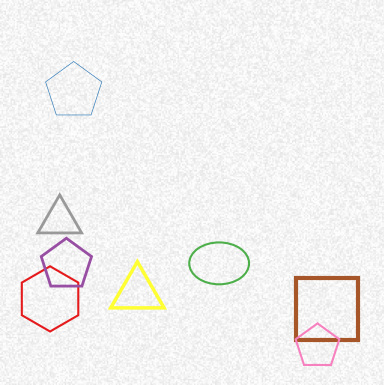[{"shape": "hexagon", "thickness": 1.5, "radius": 0.42, "center": [0.13, 0.224]}, {"shape": "pentagon", "thickness": 0.5, "radius": 0.38, "center": [0.191, 0.764]}, {"shape": "oval", "thickness": 1.5, "radius": 0.39, "center": [0.569, 0.316]}, {"shape": "pentagon", "thickness": 2, "radius": 0.34, "center": [0.172, 0.312]}, {"shape": "triangle", "thickness": 2.5, "radius": 0.4, "center": [0.357, 0.24]}, {"shape": "square", "thickness": 3, "radius": 0.41, "center": [0.849, 0.197]}, {"shape": "pentagon", "thickness": 1.5, "radius": 0.3, "center": [0.825, 0.1]}, {"shape": "triangle", "thickness": 2, "radius": 0.33, "center": [0.155, 0.428]}]